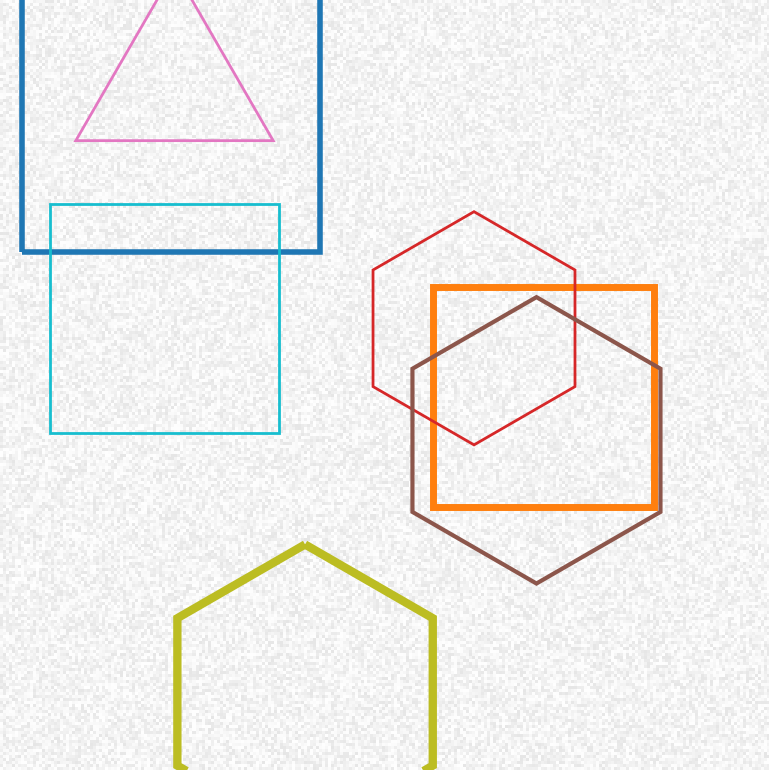[{"shape": "square", "thickness": 2, "radius": 0.97, "center": [0.222, 0.867]}, {"shape": "square", "thickness": 2.5, "radius": 0.72, "center": [0.706, 0.484]}, {"shape": "hexagon", "thickness": 1, "radius": 0.76, "center": [0.616, 0.574]}, {"shape": "hexagon", "thickness": 1.5, "radius": 0.93, "center": [0.697, 0.428]}, {"shape": "triangle", "thickness": 1, "radius": 0.74, "center": [0.227, 0.891]}, {"shape": "hexagon", "thickness": 3, "radius": 0.96, "center": [0.396, 0.101]}, {"shape": "square", "thickness": 1, "radius": 0.74, "center": [0.213, 0.587]}]